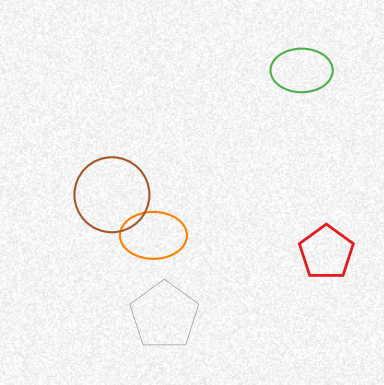[{"shape": "pentagon", "thickness": 2, "radius": 0.37, "center": [0.848, 0.344]}, {"shape": "oval", "thickness": 1.5, "radius": 0.4, "center": [0.783, 0.817]}, {"shape": "oval", "thickness": 1.5, "radius": 0.44, "center": [0.399, 0.389]}, {"shape": "circle", "thickness": 1.5, "radius": 0.49, "center": [0.291, 0.494]}, {"shape": "pentagon", "thickness": 0.5, "radius": 0.47, "center": [0.427, 0.181]}]